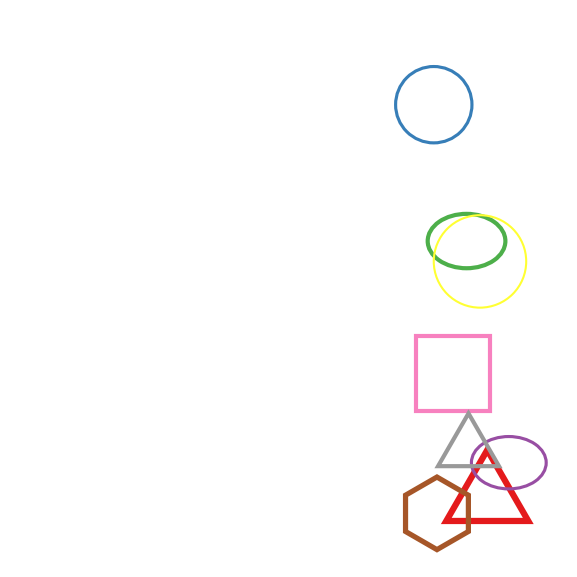[{"shape": "triangle", "thickness": 3, "radius": 0.41, "center": [0.844, 0.138]}, {"shape": "circle", "thickness": 1.5, "radius": 0.33, "center": [0.751, 0.818]}, {"shape": "oval", "thickness": 2, "radius": 0.34, "center": [0.808, 0.582]}, {"shape": "oval", "thickness": 1.5, "radius": 0.32, "center": [0.881, 0.198]}, {"shape": "circle", "thickness": 1, "radius": 0.4, "center": [0.831, 0.546]}, {"shape": "hexagon", "thickness": 2.5, "radius": 0.31, "center": [0.757, 0.11]}, {"shape": "square", "thickness": 2, "radius": 0.32, "center": [0.784, 0.353]}, {"shape": "triangle", "thickness": 2, "radius": 0.3, "center": [0.811, 0.222]}]